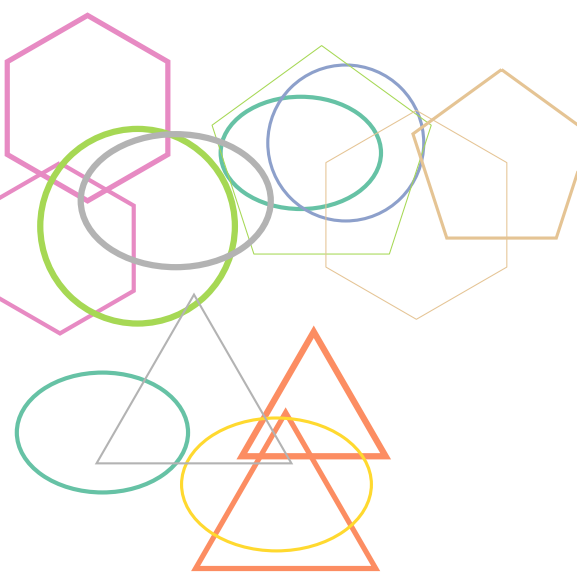[{"shape": "oval", "thickness": 2, "radius": 0.69, "center": [0.521, 0.734]}, {"shape": "oval", "thickness": 2, "radius": 0.74, "center": [0.177, 0.25]}, {"shape": "triangle", "thickness": 3, "radius": 0.72, "center": [0.543, 0.281]}, {"shape": "triangle", "thickness": 2.5, "radius": 0.9, "center": [0.495, 0.105]}, {"shape": "circle", "thickness": 1.5, "radius": 0.68, "center": [0.599, 0.752]}, {"shape": "hexagon", "thickness": 2, "radius": 0.74, "center": [0.104, 0.569]}, {"shape": "hexagon", "thickness": 2.5, "radius": 0.8, "center": [0.152, 0.812]}, {"shape": "pentagon", "thickness": 0.5, "radius": 1.0, "center": [0.557, 0.721]}, {"shape": "circle", "thickness": 3, "radius": 0.84, "center": [0.238, 0.607]}, {"shape": "oval", "thickness": 1.5, "radius": 0.82, "center": [0.479, 0.16]}, {"shape": "pentagon", "thickness": 1.5, "radius": 0.81, "center": [0.868, 0.717]}, {"shape": "hexagon", "thickness": 0.5, "radius": 0.9, "center": [0.721, 0.627]}, {"shape": "triangle", "thickness": 1, "radius": 0.97, "center": [0.336, 0.294]}, {"shape": "oval", "thickness": 3, "radius": 0.82, "center": [0.304, 0.652]}]